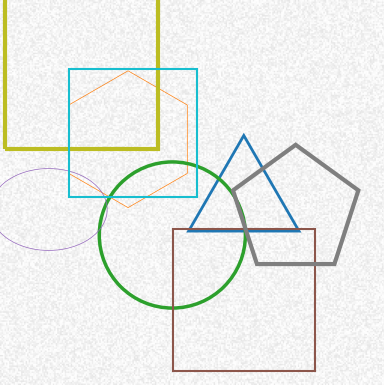[{"shape": "triangle", "thickness": 2, "radius": 0.83, "center": [0.633, 0.483]}, {"shape": "hexagon", "thickness": 0.5, "radius": 0.89, "center": [0.333, 0.638]}, {"shape": "circle", "thickness": 2.5, "radius": 0.95, "center": [0.448, 0.39]}, {"shape": "oval", "thickness": 0.5, "radius": 0.76, "center": [0.126, 0.456]}, {"shape": "square", "thickness": 1.5, "radius": 0.92, "center": [0.634, 0.222]}, {"shape": "pentagon", "thickness": 3, "radius": 0.86, "center": [0.768, 0.453]}, {"shape": "square", "thickness": 3, "radius": 0.99, "center": [0.212, 0.811]}, {"shape": "square", "thickness": 1.5, "radius": 0.83, "center": [0.345, 0.655]}]